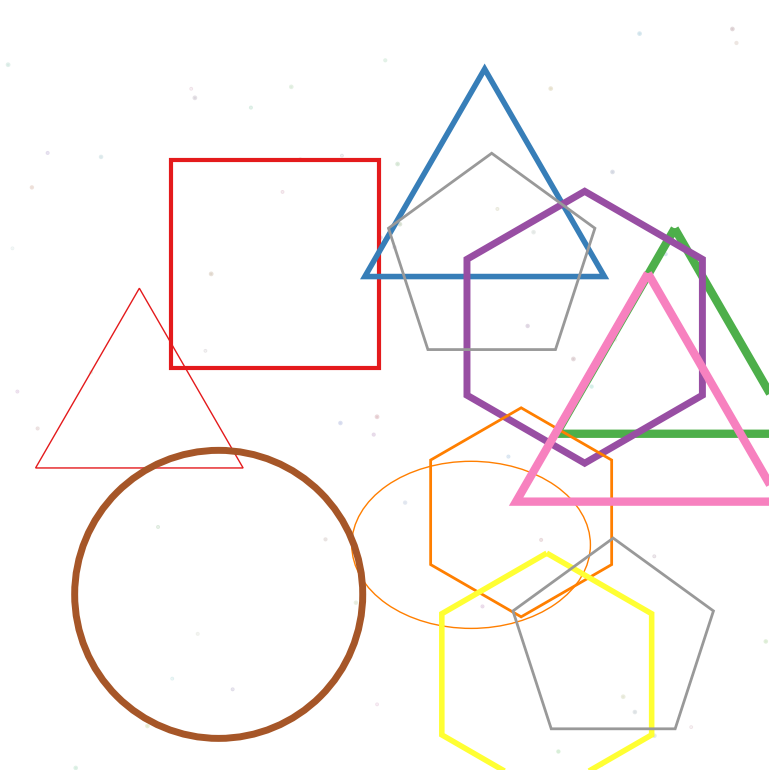[{"shape": "square", "thickness": 1.5, "radius": 0.68, "center": [0.357, 0.657]}, {"shape": "triangle", "thickness": 0.5, "radius": 0.78, "center": [0.181, 0.47]}, {"shape": "triangle", "thickness": 2, "radius": 0.9, "center": [0.629, 0.731]}, {"shape": "triangle", "thickness": 3, "radius": 0.89, "center": [0.876, 0.526]}, {"shape": "hexagon", "thickness": 2.5, "radius": 0.88, "center": [0.759, 0.575]}, {"shape": "hexagon", "thickness": 1, "radius": 0.68, "center": [0.677, 0.335]}, {"shape": "oval", "thickness": 0.5, "radius": 0.78, "center": [0.612, 0.292]}, {"shape": "hexagon", "thickness": 2, "radius": 0.79, "center": [0.71, 0.124]}, {"shape": "circle", "thickness": 2.5, "radius": 0.94, "center": [0.284, 0.228]}, {"shape": "triangle", "thickness": 3, "radius": 0.99, "center": [0.841, 0.447]}, {"shape": "pentagon", "thickness": 1, "radius": 0.68, "center": [0.796, 0.164]}, {"shape": "pentagon", "thickness": 1, "radius": 0.7, "center": [0.639, 0.66]}]